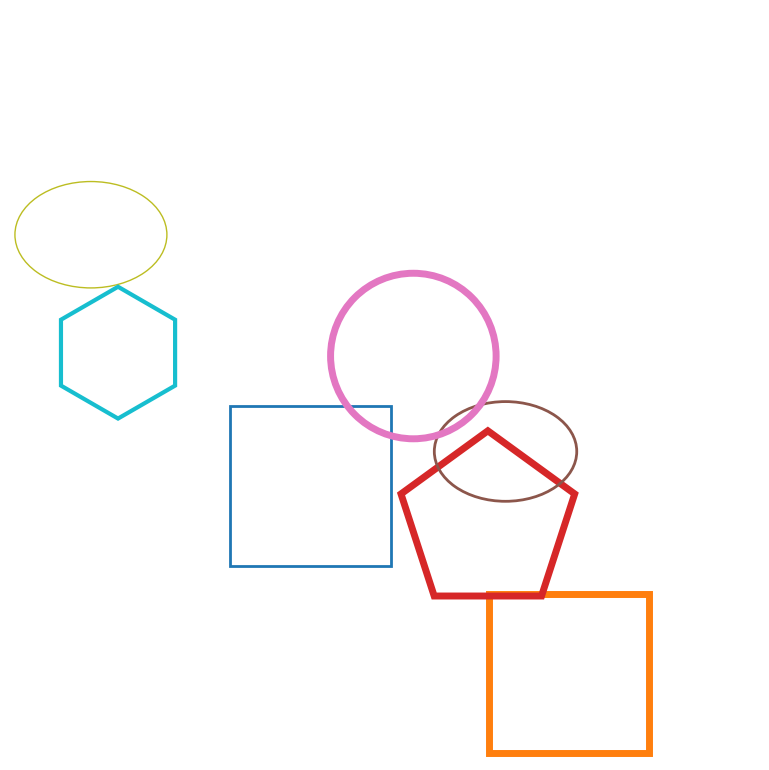[{"shape": "square", "thickness": 1, "radius": 0.52, "center": [0.403, 0.369]}, {"shape": "square", "thickness": 2.5, "radius": 0.52, "center": [0.739, 0.126]}, {"shape": "pentagon", "thickness": 2.5, "radius": 0.59, "center": [0.634, 0.322]}, {"shape": "oval", "thickness": 1, "radius": 0.46, "center": [0.657, 0.414]}, {"shape": "circle", "thickness": 2.5, "radius": 0.54, "center": [0.537, 0.538]}, {"shape": "oval", "thickness": 0.5, "radius": 0.49, "center": [0.118, 0.695]}, {"shape": "hexagon", "thickness": 1.5, "radius": 0.43, "center": [0.153, 0.542]}]